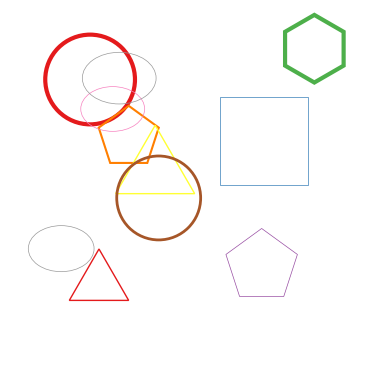[{"shape": "triangle", "thickness": 1, "radius": 0.44, "center": [0.257, 0.264]}, {"shape": "circle", "thickness": 3, "radius": 0.58, "center": [0.234, 0.794]}, {"shape": "square", "thickness": 0.5, "radius": 0.57, "center": [0.686, 0.635]}, {"shape": "hexagon", "thickness": 3, "radius": 0.44, "center": [0.816, 0.873]}, {"shape": "pentagon", "thickness": 0.5, "radius": 0.49, "center": [0.68, 0.309]}, {"shape": "pentagon", "thickness": 1.5, "radius": 0.41, "center": [0.334, 0.643]}, {"shape": "triangle", "thickness": 1, "radius": 0.59, "center": [0.403, 0.556]}, {"shape": "circle", "thickness": 2, "radius": 0.54, "center": [0.412, 0.486]}, {"shape": "oval", "thickness": 0.5, "radius": 0.42, "center": [0.293, 0.717]}, {"shape": "oval", "thickness": 0.5, "radius": 0.48, "center": [0.31, 0.797]}, {"shape": "oval", "thickness": 0.5, "radius": 0.43, "center": [0.159, 0.354]}]